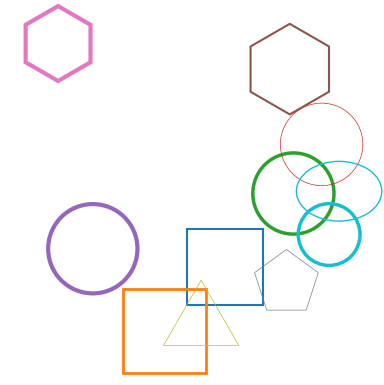[{"shape": "square", "thickness": 1.5, "radius": 0.49, "center": [0.583, 0.307]}, {"shape": "square", "thickness": 2, "radius": 0.54, "center": [0.427, 0.14]}, {"shape": "circle", "thickness": 2.5, "radius": 0.53, "center": [0.762, 0.497]}, {"shape": "circle", "thickness": 0.5, "radius": 0.54, "center": [0.835, 0.625]}, {"shape": "circle", "thickness": 3, "radius": 0.58, "center": [0.241, 0.354]}, {"shape": "hexagon", "thickness": 1.5, "radius": 0.59, "center": [0.753, 0.82]}, {"shape": "hexagon", "thickness": 3, "radius": 0.49, "center": [0.151, 0.887]}, {"shape": "pentagon", "thickness": 0.5, "radius": 0.44, "center": [0.744, 0.265]}, {"shape": "triangle", "thickness": 0.5, "radius": 0.57, "center": [0.523, 0.159]}, {"shape": "oval", "thickness": 1, "radius": 0.55, "center": [0.881, 0.503]}, {"shape": "circle", "thickness": 2.5, "radius": 0.4, "center": [0.855, 0.391]}]